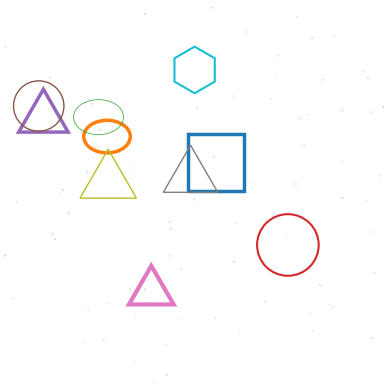[{"shape": "square", "thickness": 2.5, "radius": 0.37, "center": [0.561, 0.577]}, {"shape": "oval", "thickness": 2.5, "radius": 0.3, "center": [0.278, 0.645]}, {"shape": "oval", "thickness": 0.5, "radius": 0.32, "center": [0.256, 0.696]}, {"shape": "circle", "thickness": 1.5, "radius": 0.4, "center": [0.748, 0.364]}, {"shape": "triangle", "thickness": 2.5, "radius": 0.37, "center": [0.113, 0.694]}, {"shape": "circle", "thickness": 1, "radius": 0.33, "center": [0.101, 0.725]}, {"shape": "triangle", "thickness": 3, "radius": 0.33, "center": [0.393, 0.243]}, {"shape": "triangle", "thickness": 1, "radius": 0.41, "center": [0.495, 0.541]}, {"shape": "triangle", "thickness": 1, "radius": 0.42, "center": [0.281, 0.528]}, {"shape": "hexagon", "thickness": 1.5, "radius": 0.3, "center": [0.505, 0.818]}]